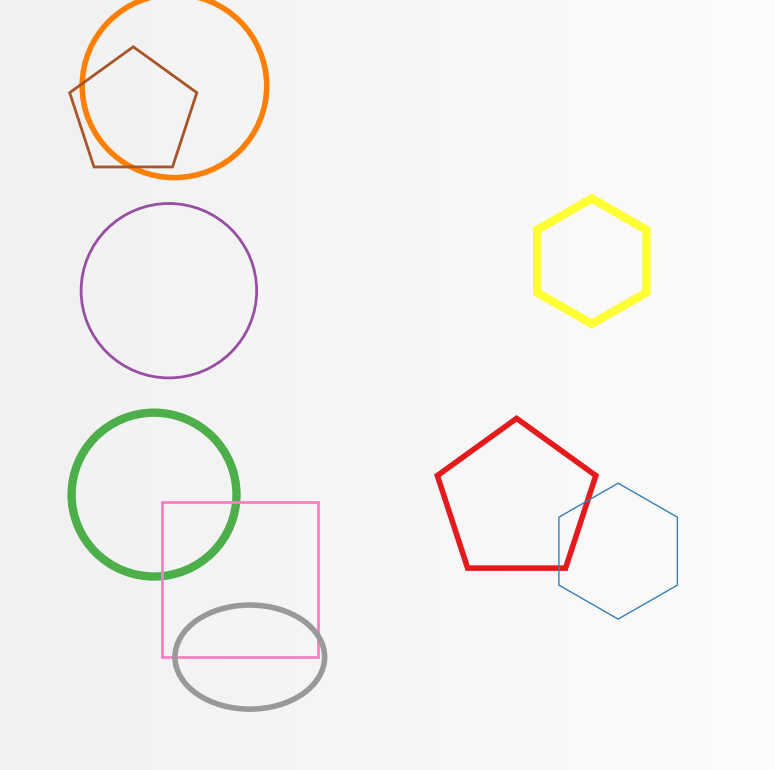[{"shape": "pentagon", "thickness": 2, "radius": 0.54, "center": [0.667, 0.349]}, {"shape": "hexagon", "thickness": 0.5, "radius": 0.44, "center": [0.798, 0.284]}, {"shape": "circle", "thickness": 3, "radius": 0.53, "center": [0.199, 0.358]}, {"shape": "circle", "thickness": 1, "radius": 0.57, "center": [0.218, 0.622]}, {"shape": "circle", "thickness": 2, "radius": 0.6, "center": [0.225, 0.888]}, {"shape": "hexagon", "thickness": 3, "radius": 0.41, "center": [0.764, 0.661]}, {"shape": "pentagon", "thickness": 1, "radius": 0.43, "center": [0.172, 0.853]}, {"shape": "square", "thickness": 1, "radius": 0.5, "center": [0.309, 0.248]}, {"shape": "oval", "thickness": 2, "radius": 0.48, "center": [0.322, 0.147]}]